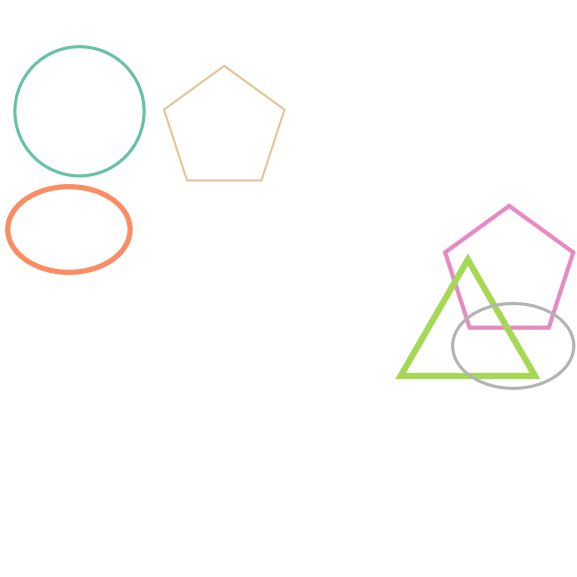[{"shape": "circle", "thickness": 1.5, "radius": 0.56, "center": [0.138, 0.806]}, {"shape": "oval", "thickness": 2.5, "radius": 0.53, "center": [0.119, 0.602]}, {"shape": "pentagon", "thickness": 2, "radius": 0.58, "center": [0.882, 0.526]}, {"shape": "triangle", "thickness": 3, "radius": 0.67, "center": [0.81, 0.415]}, {"shape": "pentagon", "thickness": 1, "radius": 0.55, "center": [0.388, 0.775]}, {"shape": "oval", "thickness": 1.5, "radius": 0.52, "center": [0.889, 0.4]}]